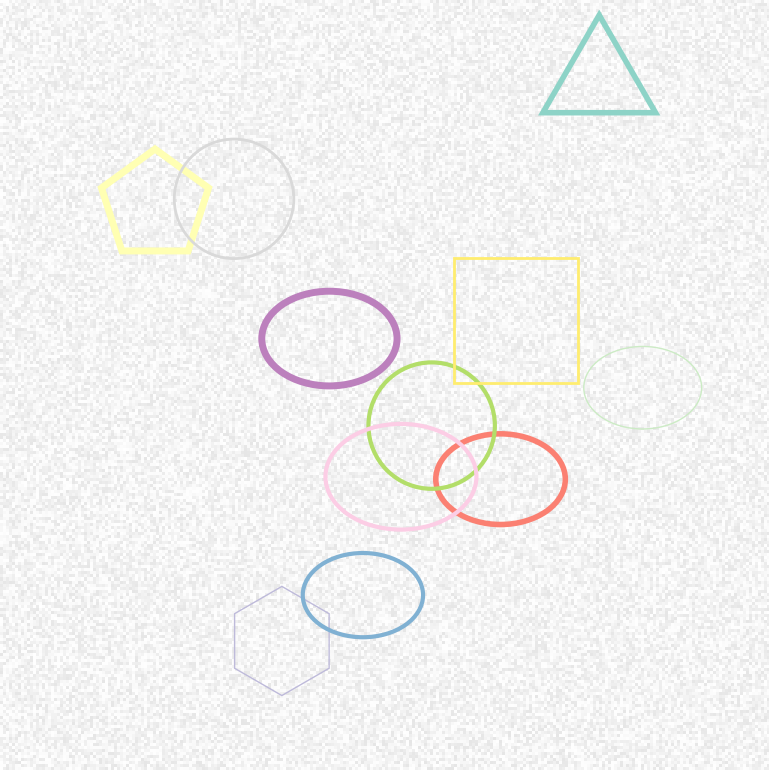[{"shape": "triangle", "thickness": 2, "radius": 0.42, "center": [0.778, 0.896]}, {"shape": "pentagon", "thickness": 2.5, "radius": 0.37, "center": [0.201, 0.733]}, {"shape": "hexagon", "thickness": 0.5, "radius": 0.35, "center": [0.366, 0.168]}, {"shape": "oval", "thickness": 2, "radius": 0.42, "center": [0.65, 0.378]}, {"shape": "oval", "thickness": 1.5, "radius": 0.39, "center": [0.471, 0.227]}, {"shape": "circle", "thickness": 1.5, "radius": 0.41, "center": [0.561, 0.447]}, {"shape": "oval", "thickness": 1.5, "radius": 0.49, "center": [0.521, 0.381]}, {"shape": "circle", "thickness": 1, "radius": 0.39, "center": [0.304, 0.742]}, {"shape": "oval", "thickness": 2.5, "radius": 0.44, "center": [0.428, 0.56]}, {"shape": "oval", "thickness": 0.5, "radius": 0.38, "center": [0.835, 0.496]}, {"shape": "square", "thickness": 1, "radius": 0.4, "center": [0.67, 0.584]}]